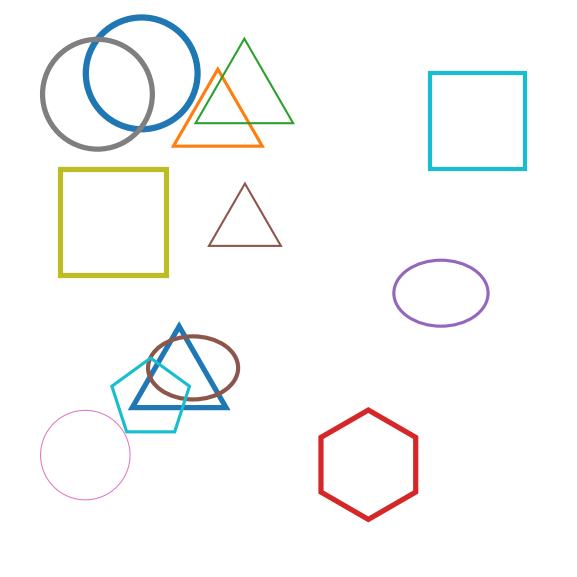[{"shape": "circle", "thickness": 3, "radius": 0.48, "center": [0.245, 0.872]}, {"shape": "triangle", "thickness": 2.5, "radius": 0.47, "center": [0.31, 0.34]}, {"shape": "triangle", "thickness": 1.5, "radius": 0.44, "center": [0.377, 0.79]}, {"shape": "triangle", "thickness": 1, "radius": 0.49, "center": [0.423, 0.835]}, {"shape": "hexagon", "thickness": 2.5, "radius": 0.47, "center": [0.638, 0.194]}, {"shape": "oval", "thickness": 1.5, "radius": 0.41, "center": [0.764, 0.491]}, {"shape": "triangle", "thickness": 1, "radius": 0.36, "center": [0.424, 0.609]}, {"shape": "oval", "thickness": 2, "radius": 0.39, "center": [0.334, 0.362]}, {"shape": "circle", "thickness": 0.5, "radius": 0.39, "center": [0.148, 0.211]}, {"shape": "circle", "thickness": 2.5, "radius": 0.48, "center": [0.169, 0.836]}, {"shape": "square", "thickness": 2.5, "radius": 0.46, "center": [0.196, 0.615]}, {"shape": "pentagon", "thickness": 1.5, "radius": 0.35, "center": [0.261, 0.309]}, {"shape": "square", "thickness": 2, "radius": 0.41, "center": [0.827, 0.79]}]